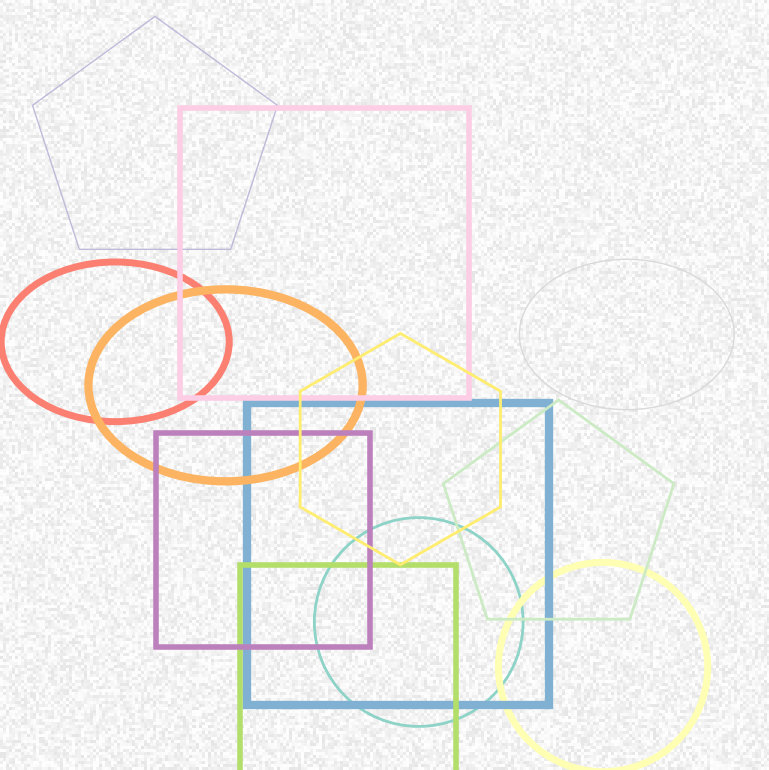[{"shape": "circle", "thickness": 1, "radius": 0.68, "center": [0.544, 0.192]}, {"shape": "circle", "thickness": 2.5, "radius": 0.68, "center": [0.783, 0.134]}, {"shape": "pentagon", "thickness": 0.5, "radius": 0.84, "center": [0.201, 0.811]}, {"shape": "oval", "thickness": 2.5, "radius": 0.74, "center": [0.15, 0.556]}, {"shape": "square", "thickness": 3, "radius": 0.98, "center": [0.517, 0.281]}, {"shape": "oval", "thickness": 3, "radius": 0.89, "center": [0.293, 0.5]}, {"shape": "square", "thickness": 2, "radius": 0.7, "center": [0.452, 0.127]}, {"shape": "square", "thickness": 2, "radius": 0.94, "center": [0.422, 0.671]}, {"shape": "oval", "thickness": 0.5, "radius": 0.7, "center": [0.814, 0.566]}, {"shape": "square", "thickness": 2, "radius": 0.69, "center": [0.341, 0.298]}, {"shape": "pentagon", "thickness": 1, "radius": 0.79, "center": [0.725, 0.323]}, {"shape": "hexagon", "thickness": 1, "radius": 0.75, "center": [0.52, 0.417]}]